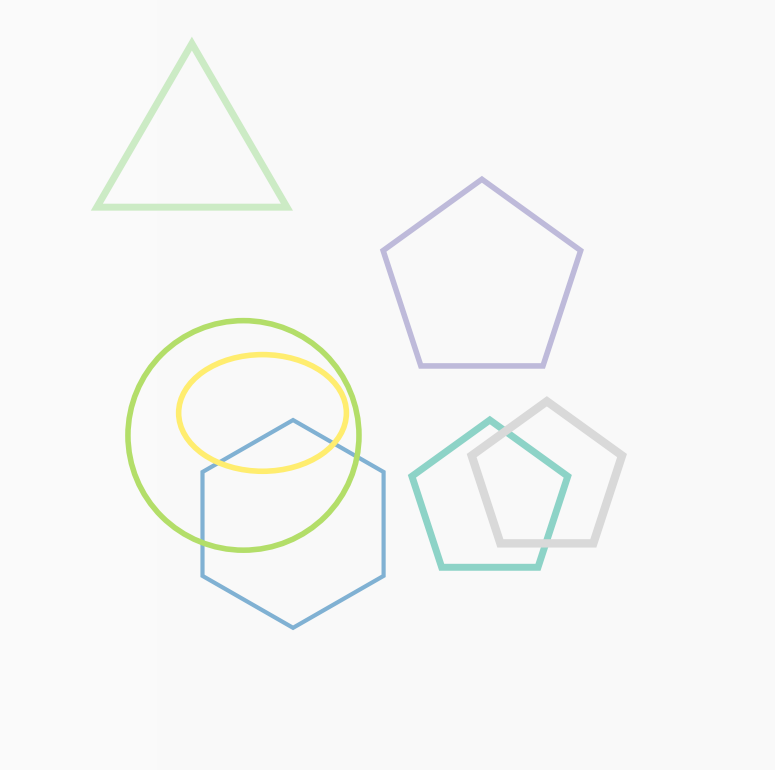[{"shape": "pentagon", "thickness": 2.5, "radius": 0.53, "center": [0.632, 0.349]}, {"shape": "pentagon", "thickness": 2, "radius": 0.67, "center": [0.622, 0.633]}, {"shape": "hexagon", "thickness": 1.5, "radius": 0.67, "center": [0.378, 0.32]}, {"shape": "circle", "thickness": 2, "radius": 0.75, "center": [0.314, 0.435]}, {"shape": "pentagon", "thickness": 3, "radius": 0.51, "center": [0.706, 0.377]}, {"shape": "triangle", "thickness": 2.5, "radius": 0.71, "center": [0.248, 0.802]}, {"shape": "oval", "thickness": 2, "radius": 0.54, "center": [0.339, 0.464]}]